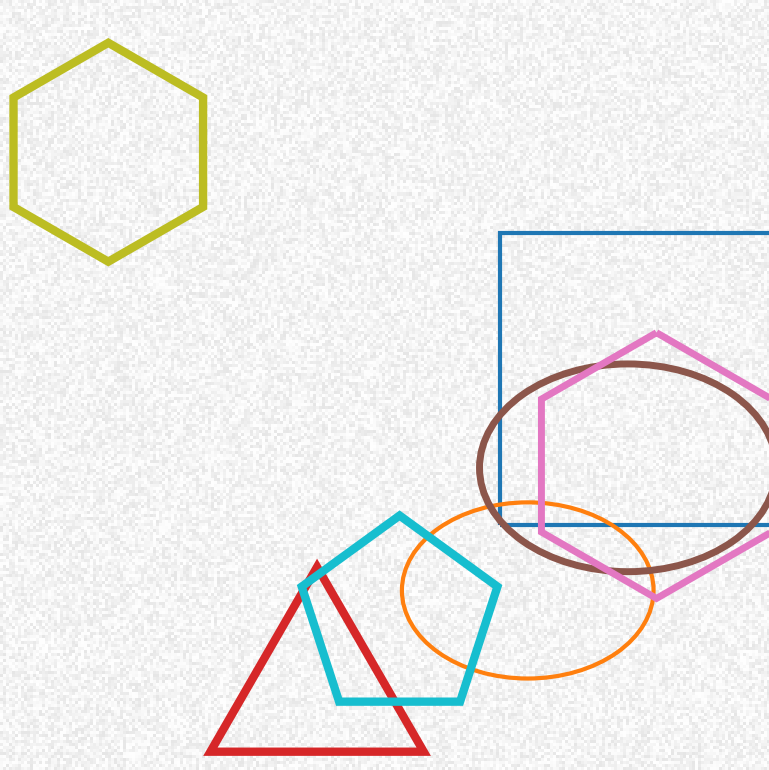[{"shape": "square", "thickness": 1.5, "radius": 0.95, "center": [0.839, 0.508]}, {"shape": "oval", "thickness": 1.5, "radius": 0.82, "center": [0.685, 0.233]}, {"shape": "triangle", "thickness": 3, "radius": 0.8, "center": [0.412, 0.104]}, {"shape": "oval", "thickness": 2.5, "radius": 0.96, "center": [0.815, 0.392]}, {"shape": "hexagon", "thickness": 2.5, "radius": 0.86, "center": [0.853, 0.395]}, {"shape": "hexagon", "thickness": 3, "radius": 0.71, "center": [0.141, 0.802]}, {"shape": "pentagon", "thickness": 3, "radius": 0.67, "center": [0.519, 0.197]}]